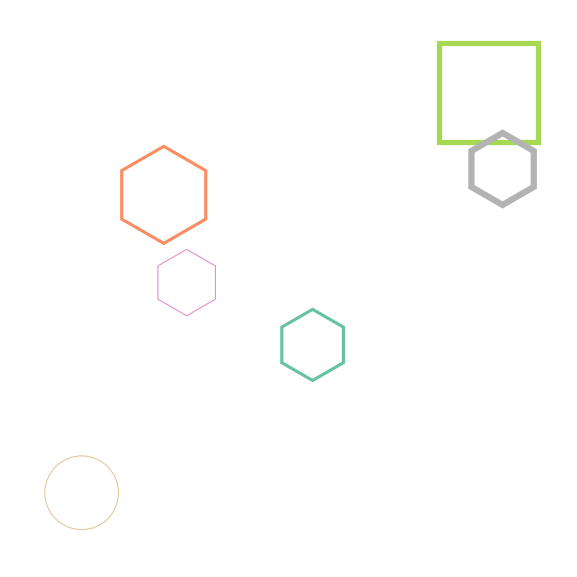[{"shape": "hexagon", "thickness": 1.5, "radius": 0.31, "center": [0.541, 0.402]}, {"shape": "hexagon", "thickness": 1.5, "radius": 0.42, "center": [0.283, 0.662]}, {"shape": "hexagon", "thickness": 0.5, "radius": 0.29, "center": [0.323, 0.51]}, {"shape": "square", "thickness": 2.5, "radius": 0.43, "center": [0.846, 0.839]}, {"shape": "circle", "thickness": 0.5, "radius": 0.32, "center": [0.141, 0.146]}, {"shape": "hexagon", "thickness": 3, "radius": 0.31, "center": [0.87, 0.707]}]